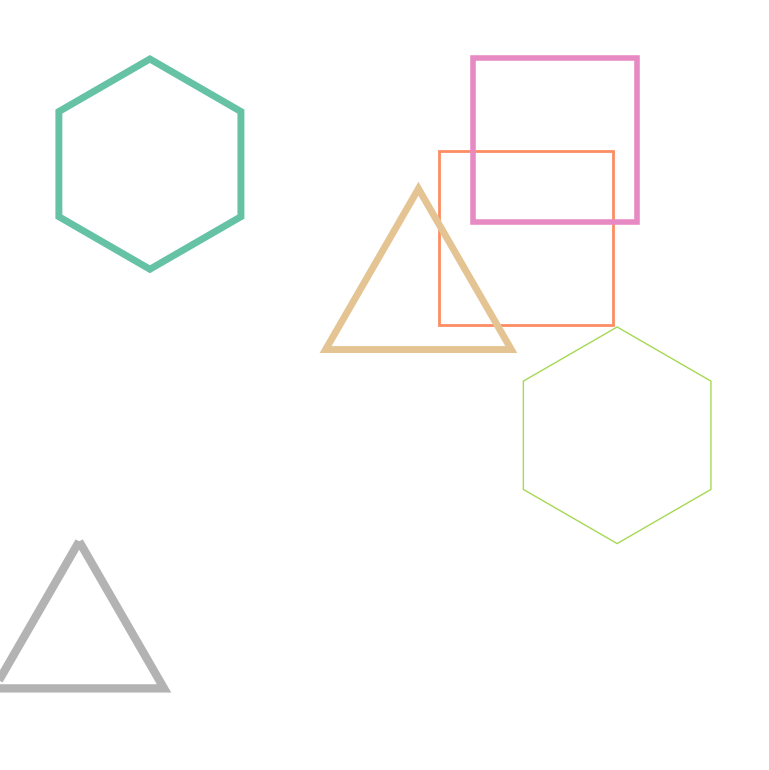[{"shape": "hexagon", "thickness": 2.5, "radius": 0.68, "center": [0.195, 0.787]}, {"shape": "square", "thickness": 1, "radius": 0.56, "center": [0.683, 0.691]}, {"shape": "square", "thickness": 2, "radius": 0.53, "center": [0.721, 0.818]}, {"shape": "hexagon", "thickness": 0.5, "radius": 0.7, "center": [0.801, 0.435]}, {"shape": "triangle", "thickness": 2.5, "radius": 0.7, "center": [0.543, 0.616]}, {"shape": "triangle", "thickness": 3, "radius": 0.64, "center": [0.103, 0.17]}]